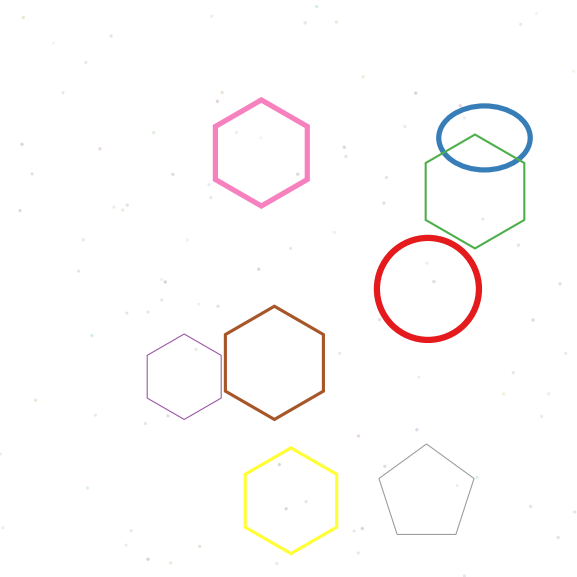[{"shape": "circle", "thickness": 3, "radius": 0.44, "center": [0.741, 0.499]}, {"shape": "oval", "thickness": 2.5, "radius": 0.4, "center": [0.839, 0.76]}, {"shape": "hexagon", "thickness": 1, "radius": 0.49, "center": [0.822, 0.668]}, {"shape": "hexagon", "thickness": 0.5, "radius": 0.37, "center": [0.319, 0.347]}, {"shape": "hexagon", "thickness": 1.5, "radius": 0.46, "center": [0.504, 0.132]}, {"shape": "hexagon", "thickness": 1.5, "radius": 0.49, "center": [0.475, 0.371]}, {"shape": "hexagon", "thickness": 2.5, "radius": 0.46, "center": [0.453, 0.734]}, {"shape": "pentagon", "thickness": 0.5, "radius": 0.43, "center": [0.739, 0.144]}]